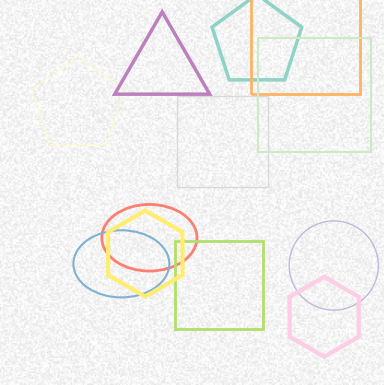[{"shape": "pentagon", "thickness": 2.5, "radius": 0.61, "center": [0.667, 0.892]}, {"shape": "pentagon", "thickness": 0.5, "radius": 0.63, "center": [0.202, 0.727]}, {"shape": "circle", "thickness": 1, "radius": 0.58, "center": [0.867, 0.31]}, {"shape": "oval", "thickness": 2, "radius": 0.62, "center": [0.388, 0.382]}, {"shape": "oval", "thickness": 1.5, "radius": 0.62, "center": [0.315, 0.315]}, {"shape": "square", "thickness": 2, "radius": 0.71, "center": [0.794, 0.897]}, {"shape": "square", "thickness": 2, "radius": 0.57, "center": [0.569, 0.259]}, {"shape": "hexagon", "thickness": 3, "radius": 0.52, "center": [0.842, 0.177]}, {"shape": "square", "thickness": 1, "radius": 0.59, "center": [0.577, 0.633]}, {"shape": "triangle", "thickness": 2.5, "radius": 0.71, "center": [0.421, 0.827]}, {"shape": "square", "thickness": 1.5, "radius": 0.74, "center": [0.817, 0.754]}, {"shape": "hexagon", "thickness": 3, "radius": 0.56, "center": [0.377, 0.341]}]